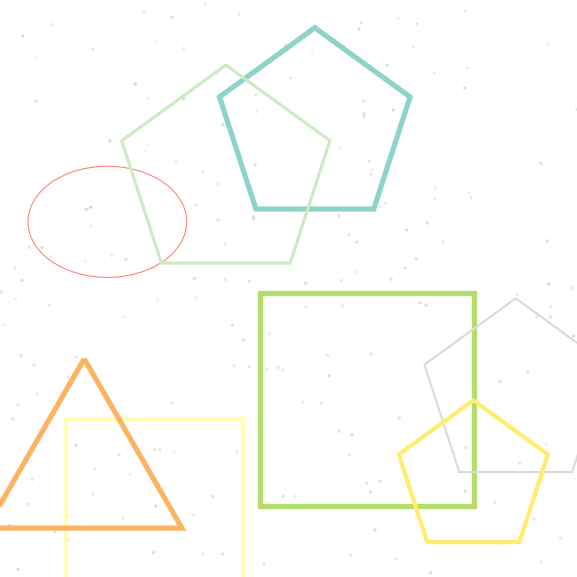[{"shape": "pentagon", "thickness": 2.5, "radius": 0.87, "center": [0.545, 0.778]}, {"shape": "square", "thickness": 2, "radius": 0.77, "center": [0.267, 0.12]}, {"shape": "oval", "thickness": 0.5, "radius": 0.69, "center": [0.186, 0.615]}, {"shape": "triangle", "thickness": 2.5, "radius": 0.98, "center": [0.146, 0.182]}, {"shape": "square", "thickness": 2.5, "radius": 0.92, "center": [0.636, 0.307]}, {"shape": "pentagon", "thickness": 1, "radius": 0.83, "center": [0.893, 0.316]}, {"shape": "pentagon", "thickness": 1.5, "radius": 0.95, "center": [0.391, 0.697]}, {"shape": "pentagon", "thickness": 2, "radius": 0.68, "center": [0.82, 0.17]}]